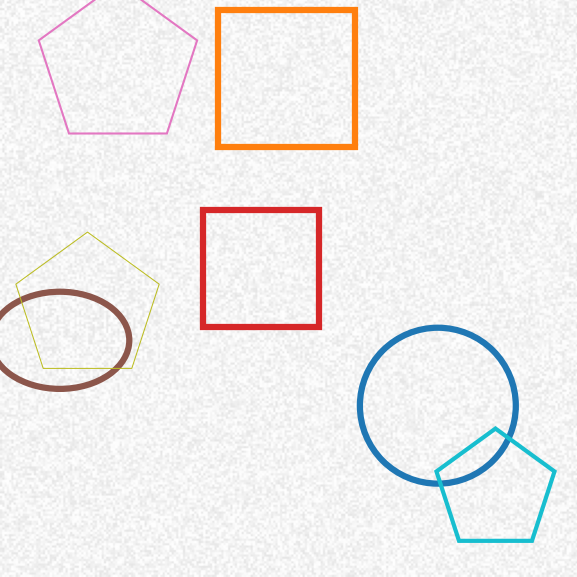[{"shape": "circle", "thickness": 3, "radius": 0.67, "center": [0.758, 0.297]}, {"shape": "square", "thickness": 3, "radius": 0.59, "center": [0.496, 0.863]}, {"shape": "square", "thickness": 3, "radius": 0.5, "center": [0.452, 0.534]}, {"shape": "oval", "thickness": 3, "radius": 0.6, "center": [0.104, 0.41]}, {"shape": "pentagon", "thickness": 1, "radius": 0.72, "center": [0.204, 0.885]}, {"shape": "pentagon", "thickness": 0.5, "radius": 0.65, "center": [0.152, 0.467]}, {"shape": "pentagon", "thickness": 2, "radius": 0.54, "center": [0.858, 0.15]}]